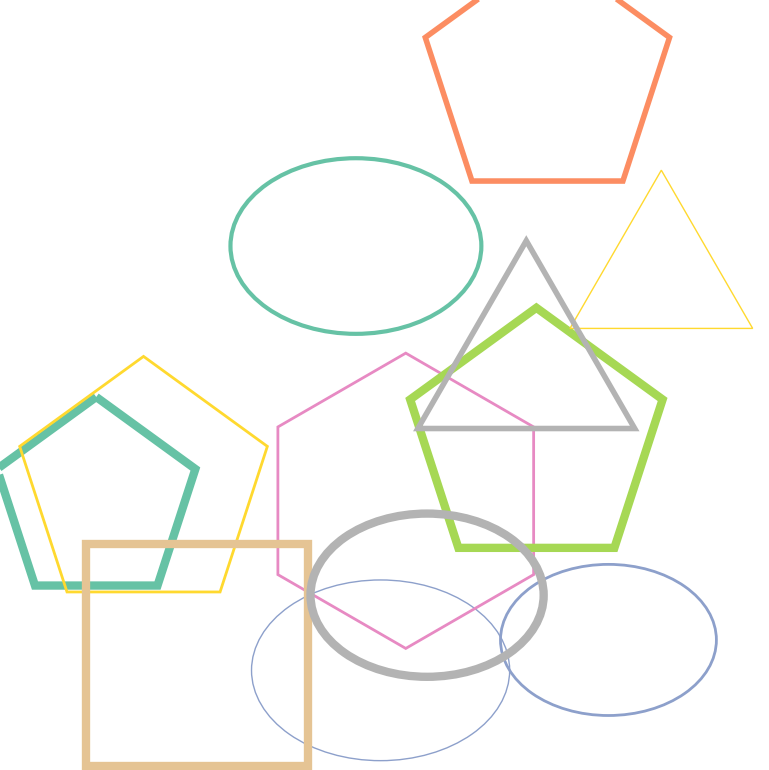[{"shape": "oval", "thickness": 1.5, "radius": 0.81, "center": [0.462, 0.68]}, {"shape": "pentagon", "thickness": 3, "radius": 0.68, "center": [0.125, 0.349]}, {"shape": "pentagon", "thickness": 2, "radius": 0.83, "center": [0.711, 0.9]}, {"shape": "oval", "thickness": 0.5, "radius": 0.84, "center": [0.494, 0.129]}, {"shape": "oval", "thickness": 1, "radius": 0.7, "center": [0.79, 0.169]}, {"shape": "hexagon", "thickness": 1, "radius": 0.96, "center": [0.527, 0.35]}, {"shape": "pentagon", "thickness": 3, "radius": 0.86, "center": [0.697, 0.428]}, {"shape": "triangle", "thickness": 0.5, "radius": 0.68, "center": [0.859, 0.642]}, {"shape": "pentagon", "thickness": 1, "radius": 0.85, "center": [0.186, 0.368]}, {"shape": "square", "thickness": 3, "radius": 0.72, "center": [0.255, 0.149]}, {"shape": "oval", "thickness": 3, "radius": 0.76, "center": [0.555, 0.227]}, {"shape": "triangle", "thickness": 2, "radius": 0.81, "center": [0.683, 0.525]}]